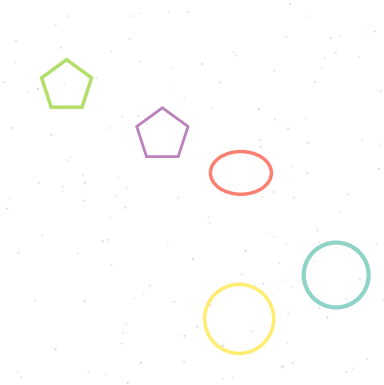[{"shape": "circle", "thickness": 3, "radius": 0.42, "center": [0.873, 0.286]}, {"shape": "oval", "thickness": 2.5, "radius": 0.4, "center": [0.626, 0.551]}, {"shape": "pentagon", "thickness": 2.5, "radius": 0.34, "center": [0.173, 0.777]}, {"shape": "pentagon", "thickness": 2, "radius": 0.35, "center": [0.422, 0.65]}, {"shape": "circle", "thickness": 2.5, "radius": 0.45, "center": [0.621, 0.172]}]